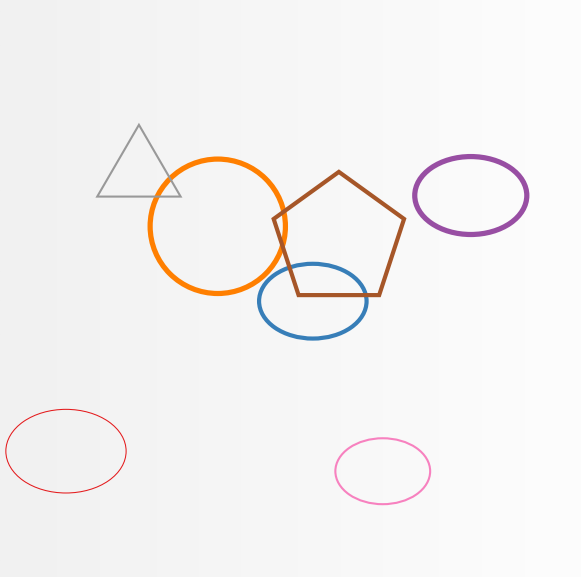[{"shape": "oval", "thickness": 0.5, "radius": 0.52, "center": [0.114, 0.218]}, {"shape": "oval", "thickness": 2, "radius": 0.46, "center": [0.538, 0.478]}, {"shape": "oval", "thickness": 2.5, "radius": 0.48, "center": [0.81, 0.661]}, {"shape": "circle", "thickness": 2.5, "radius": 0.58, "center": [0.375, 0.607]}, {"shape": "pentagon", "thickness": 2, "radius": 0.59, "center": [0.583, 0.584]}, {"shape": "oval", "thickness": 1, "radius": 0.41, "center": [0.659, 0.183]}, {"shape": "triangle", "thickness": 1, "radius": 0.41, "center": [0.239, 0.7]}]